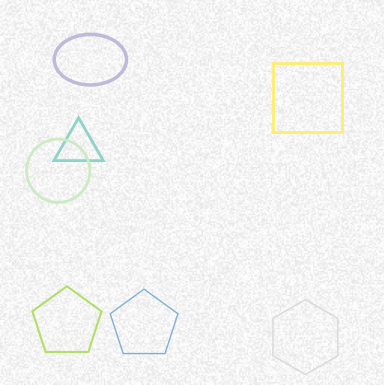[{"shape": "triangle", "thickness": 2, "radius": 0.37, "center": [0.204, 0.62]}, {"shape": "oval", "thickness": 2.5, "radius": 0.47, "center": [0.235, 0.845]}, {"shape": "pentagon", "thickness": 1, "radius": 0.46, "center": [0.374, 0.156]}, {"shape": "pentagon", "thickness": 1.5, "radius": 0.47, "center": [0.174, 0.162]}, {"shape": "hexagon", "thickness": 1, "radius": 0.49, "center": [0.793, 0.125]}, {"shape": "circle", "thickness": 2, "radius": 0.41, "center": [0.151, 0.557]}, {"shape": "square", "thickness": 2, "radius": 0.45, "center": [0.799, 0.746]}]